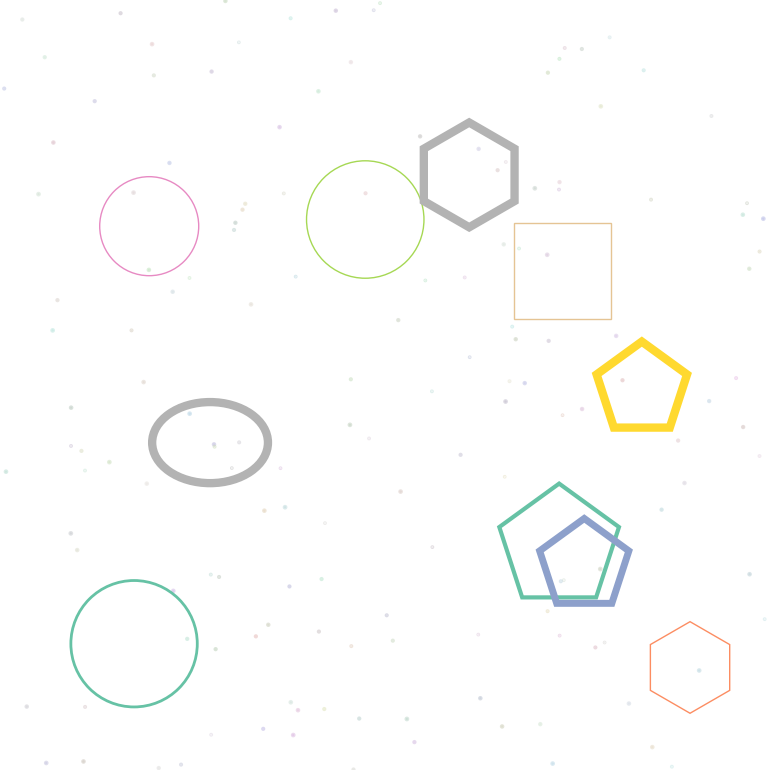[{"shape": "circle", "thickness": 1, "radius": 0.41, "center": [0.174, 0.164]}, {"shape": "pentagon", "thickness": 1.5, "radius": 0.41, "center": [0.726, 0.29]}, {"shape": "hexagon", "thickness": 0.5, "radius": 0.3, "center": [0.896, 0.133]}, {"shape": "pentagon", "thickness": 2.5, "radius": 0.3, "center": [0.759, 0.266]}, {"shape": "circle", "thickness": 0.5, "radius": 0.32, "center": [0.194, 0.706]}, {"shape": "circle", "thickness": 0.5, "radius": 0.38, "center": [0.474, 0.715]}, {"shape": "pentagon", "thickness": 3, "radius": 0.31, "center": [0.834, 0.495]}, {"shape": "square", "thickness": 0.5, "radius": 0.31, "center": [0.73, 0.648]}, {"shape": "hexagon", "thickness": 3, "radius": 0.34, "center": [0.609, 0.773]}, {"shape": "oval", "thickness": 3, "radius": 0.38, "center": [0.273, 0.425]}]